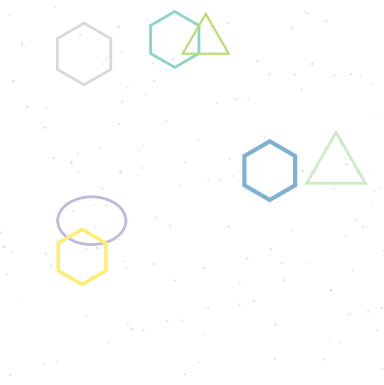[{"shape": "hexagon", "thickness": 2, "radius": 0.36, "center": [0.454, 0.897]}, {"shape": "oval", "thickness": 2, "radius": 0.44, "center": [0.238, 0.427]}, {"shape": "hexagon", "thickness": 3, "radius": 0.38, "center": [0.701, 0.557]}, {"shape": "triangle", "thickness": 1.5, "radius": 0.35, "center": [0.534, 0.895]}, {"shape": "hexagon", "thickness": 2, "radius": 0.4, "center": [0.218, 0.86]}, {"shape": "triangle", "thickness": 2, "radius": 0.44, "center": [0.873, 0.568]}, {"shape": "hexagon", "thickness": 2.5, "radius": 0.36, "center": [0.213, 0.333]}]